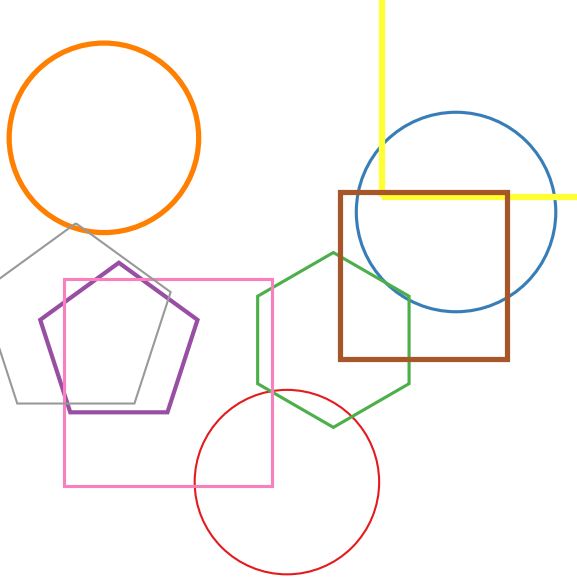[{"shape": "circle", "thickness": 1, "radius": 0.8, "center": [0.497, 0.164]}, {"shape": "circle", "thickness": 1.5, "radius": 0.86, "center": [0.79, 0.632]}, {"shape": "hexagon", "thickness": 1.5, "radius": 0.76, "center": [0.577, 0.41]}, {"shape": "pentagon", "thickness": 2, "radius": 0.72, "center": [0.206, 0.401]}, {"shape": "circle", "thickness": 2.5, "radius": 0.82, "center": [0.18, 0.76]}, {"shape": "square", "thickness": 3, "radius": 0.89, "center": [0.84, 0.836]}, {"shape": "square", "thickness": 2.5, "radius": 0.72, "center": [0.734, 0.522]}, {"shape": "square", "thickness": 1.5, "radius": 0.9, "center": [0.291, 0.337]}, {"shape": "pentagon", "thickness": 1, "radius": 0.86, "center": [0.131, 0.44]}]